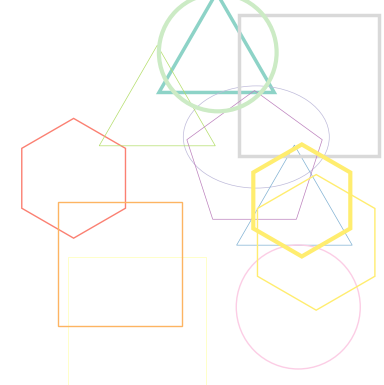[{"shape": "triangle", "thickness": 2.5, "radius": 0.86, "center": [0.563, 0.846]}, {"shape": "square", "thickness": 0.5, "radius": 0.9, "center": [0.356, 0.152]}, {"shape": "oval", "thickness": 0.5, "radius": 0.95, "center": [0.666, 0.644]}, {"shape": "hexagon", "thickness": 1, "radius": 0.78, "center": [0.191, 0.537]}, {"shape": "triangle", "thickness": 0.5, "radius": 0.87, "center": [0.765, 0.45]}, {"shape": "square", "thickness": 1, "radius": 0.81, "center": [0.312, 0.314]}, {"shape": "triangle", "thickness": 0.5, "radius": 0.87, "center": [0.408, 0.708]}, {"shape": "circle", "thickness": 1, "radius": 0.81, "center": [0.775, 0.203]}, {"shape": "square", "thickness": 2.5, "radius": 0.91, "center": [0.802, 0.777]}, {"shape": "pentagon", "thickness": 0.5, "radius": 0.92, "center": [0.661, 0.58]}, {"shape": "circle", "thickness": 3, "radius": 0.76, "center": [0.566, 0.864]}, {"shape": "hexagon", "thickness": 3, "radius": 0.73, "center": [0.784, 0.479]}, {"shape": "hexagon", "thickness": 1, "radius": 0.88, "center": [0.821, 0.37]}]